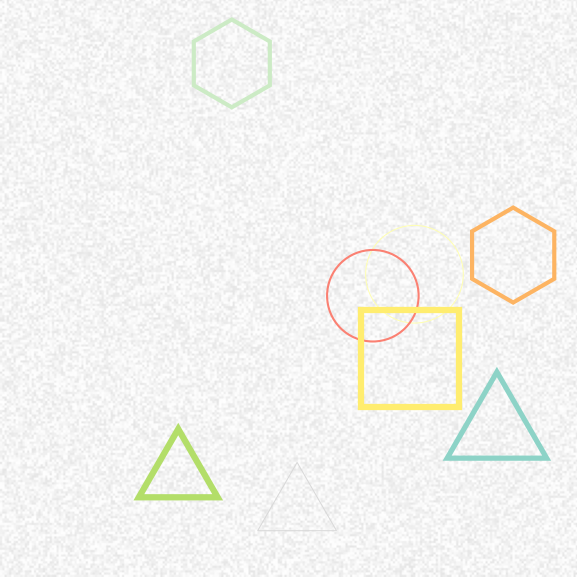[{"shape": "triangle", "thickness": 2.5, "radius": 0.5, "center": [0.86, 0.256]}, {"shape": "circle", "thickness": 0.5, "radius": 0.42, "center": [0.718, 0.524]}, {"shape": "circle", "thickness": 1, "radius": 0.4, "center": [0.646, 0.487]}, {"shape": "hexagon", "thickness": 2, "radius": 0.41, "center": [0.889, 0.557]}, {"shape": "triangle", "thickness": 3, "radius": 0.39, "center": [0.309, 0.177]}, {"shape": "triangle", "thickness": 0.5, "radius": 0.39, "center": [0.514, 0.12]}, {"shape": "hexagon", "thickness": 2, "radius": 0.38, "center": [0.401, 0.889]}, {"shape": "square", "thickness": 3, "radius": 0.42, "center": [0.71, 0.379]}]